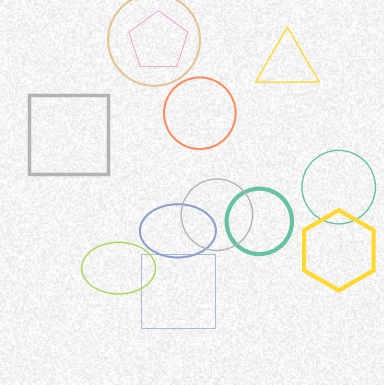[{"shape": "circle", "thickness": 1, "radius": 0.48, "center": [0.88, 0.514]}, {"shape": "circle", "thickness": 3, "radius": 0.42, "center": [0.674, 0.425]}, {"shape": "circle", "thickness": 1.5, "radius": 0.47, "center": [0.519, 0.706]}, {"shape": "square", "thickness": 0.5, "radius": 0.48, "center": [0.463, 0.243]}, {"shape": "oval", "thickness": 1.5, "radius": 0.49, "center": [0.462, 0.4]}, {"shape": "pentagon", "thickness": 0.5, "radius": 0.4, "center": [0.411, 0.892]}, {"shape": "oval", "thickness": 1, "radius": 0.48, "center": [0.308, 0.303]}, {"shape": "triangle", "thickness": 1, "radius": 0.48, "center": [0.747, 0.834]}, {"shape": "hexagon", "thickness": 3, "radius": 0.52, "center": [0.88, 0.35]}, {"shape": "circle", "thickness": 1.5, "radius": 0.6, "center": [0.4, 0.896]}, {"shape": "circle", "thickness": 1, "radius": 0.46, "center": [0.563, 0.442]}, {"shape": "square", "thickness": 2.5, "radius": 0.52, "center": [0.178, 0.651]}]